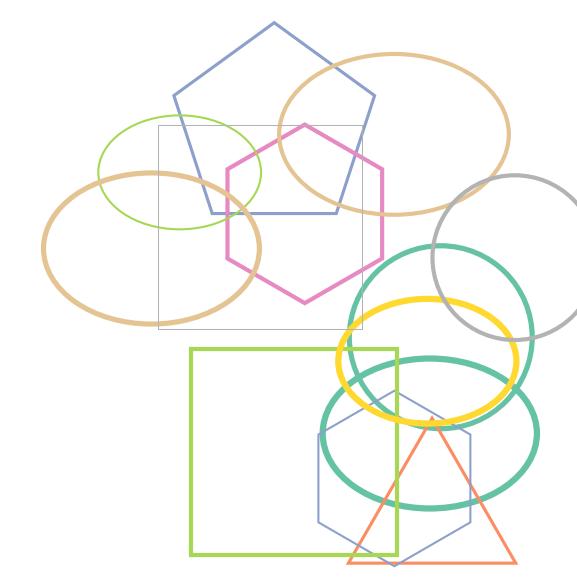[{"shape": "oval", "thickness": 3, "radius": 0.93, "center": [0.744, 0.248]}, {"shape": "circle", "thickness": 2.5, "radius": 0.79, "center": [0.763, 0.415]}, {"shape": "triangle", "thickness": 1.5, "radius": 0.84, "center": [0.748, 0.108]}, {"shape": "pentagon", "thickness": 1.5, "radius": 0.91, "center": [0.475, 0.777]}, {"shape": "hexagon", "thickness": 1, "radius": 0.76, "center": [0.683, 0.171]}, {"shape": "hexagon", "thickness": 2, "radius": 0.77, "center": [0.528, 0.629]}, {"shape": "oval", "thickness": 1, "radius": 0.7, "center": [0.311, 0.701]}, {"shape": "square", "thickness": 2, "radius": 0.89, "center": [0.509, 0.216]}, {"shape": "oval", "thickness": 3, "radius": 0.77, "center": [0.74, 0.374]}, {"shape": "oval", "thickness": 2, "radius": 0.99, "center": [0.682, 0.766]}, {"shape": "oval", "thickness": 2.5, "radius": 0.93, "center": [0.262, 0.569]}, {"shape": "square", "thickness": 0.5, "radius": 0.88, "center": [0.45, 0.606]}, {"shape": "circle", "thickness": 2, "radius": 0.71, "center": [0.892, 0.553]}]